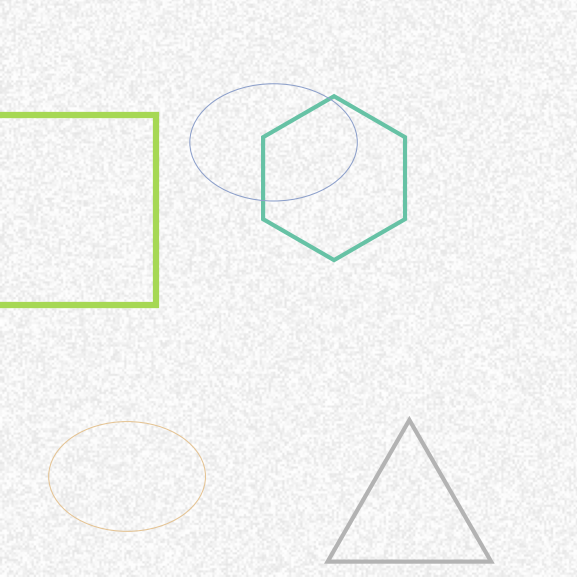[{"shape": "hexagon", "thickness": 2, "radius": 0.71, "center": [0.578, 0.691]}, {"shape": "oval", "thickness": 0.5, "radius": 0.73, "center": [0.474, 0.753]}, {"shape": "square", "thickness": 3, "radius": 0.82, "center": [0.105, 0.635]}, {"shape": "oval", "thickness": 0.5, "radius": 0.68, "center": [0.22, 0.174]}, {"shape": "triangle", "thickness": 2, "radius": 0.82, "center": [0.709, 0.108]}]